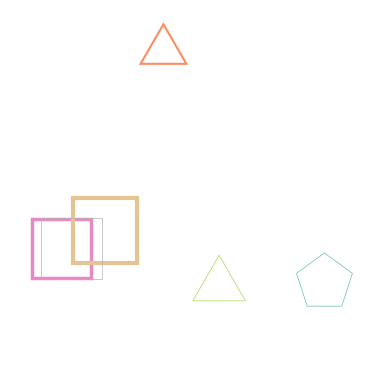[{"shape": "pentagon", "thickness": 0.5, "radius": 0.38, "center": [0.843, 0.266]}, {"shape": "triangle", "thickness": 1.5, "radius": 0.34, "center": [0.425, 0.869]}, {"shape": "square", "thickness": 2.5, "radius": 0.38, "center": [0.16, 0.354]}, {"shape": "triangle", "thickness": 0.5, "radius": 0.4, "center": [0.569, 0.258]}, {"shape": "square", "thickness": 3, "radius": 0.42, "center": [0.273, 0.4]}, {"shape": "square", "thickness": 0.5, "radius": 0.4, "center": [0.186, 0.355]}]